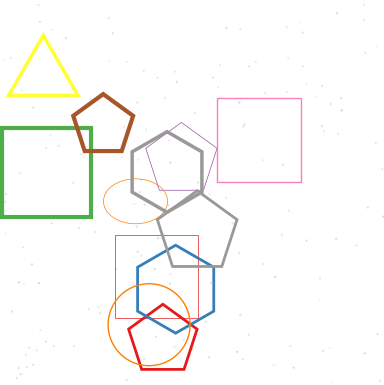[{"shape": "square", "thickness": 0.5, "radius": 0.54, "center": [0.406, 0.281]}, {"shape": "pentagon", "thickness": 2, "radius": 0.47, "center": [0.423, 0.116]}, {"shape": "hexagon", "thickness": 2, "radius": 0.57, "center": [0.456, 0.249]}, {"shape": "square", "thickness": 3, "radius": 0.58, "center": [0.121, 0.551]}, {"shape": "pentagon", "thickness": 0.5, "radius": 0.49, "center": [0.471, 0.585]}, {"shape": "circle", "thickness": 1, "radius": 0.53, "center": [0.387, 0.157]}, {"shape": "oval", "thickness": 0.5, "radius": 0.42, "center": [0.352, 0.477]}, {"shape": "triangle", "thickness": 2.5, "radius": 0.52, "center": [0.113, 0.804]}, {"shape": "pentagon", "thickness": 3, "radius": 0.41, "center": [0.268, 0.674]}, {"shape": "square", "thickness": 1, "radius": 0.54, "center": [0.673, 0.637]}, {"shape": "pentagon", "thickness": 2, "radius": 0.54, "center": [0.512, 0.396]}, {"shape": "hexagon", "thickness": 2.5, "radius": 0.52, "center": [0.434, 0.553]}]